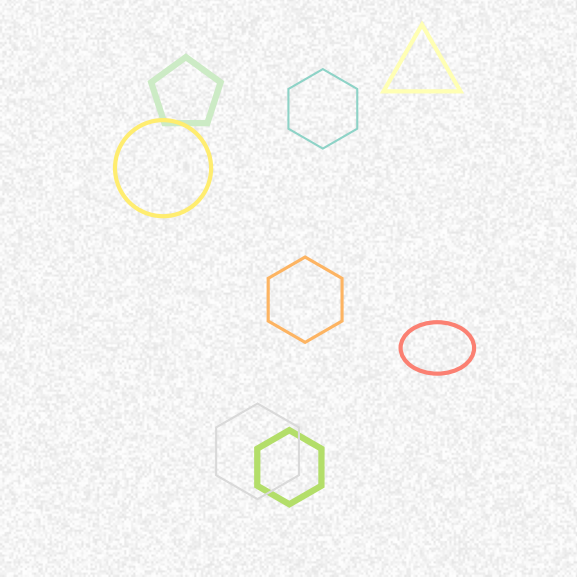[{"shape": "hexagon", "thickness": 1, "radius": 0.34, "center": [0.559, 0.811]}, {"shape": "triangle", "thickness": 2, "radius": 0.39, "center": [0.731, 0.879]}, {"shape": "oval", "thickness": 2, "radius": 0.32, "center": [0.757, 0.397]}, {"shape": "hexagon", "thickness": 1.5, "radius": 0.37, "center": [0.528, 0.48]}, {"shape": "hexagon", "thickness": 3, "radius": 0.32, "center": [0.501, 0.19]}, {"shape": "hexagon", "thickness": 1, "radius": 0.41, "center": [0.446, 0.218]}, {"shape": "pentagon", "thickness": 3, "radius": 0.32, "center": [0.322, 0.837]}, {"shape": "circle", "thickness": 2, "radius": 0.42, "center": [0.282, 0.708]}]